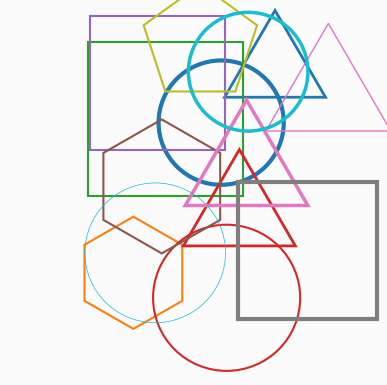[{"shape": "triangle", "thickness": 2, "radius": 0.75, "center": [0.71, 0.823]}, {"shape": "circle", "thickness": 3, "radius": 0.81, "center": [0.571, 0.681]}, {"shape": "hexagon", "thickness": 1.5, "radius": 0.73, "center": [0.344, 0.291]}, {"shape": "square", "thickness": 1.5, "radius": 1.0, "center": [0.426, 0.691]}, {"shape": "triangle", "thickness": 2, "radius": 0.83, "center": [0.618, 0.445]}, {"shape": "circle", "thickness": 1.5, "radius": 0.95, "center": [0.585, 0.227]}, {"shape": "square", "thickness": 1.5, "radius": 0.87, "center": [0.406, 0.785]}, {"shape": "hexagon", "thickness": 1.5, "radius": 0.87, "center": [0.418, 0.516]}, {"shape": "triangle", "thickness": 1, "radius": 0.93, "center": [0.847, 0.753]}, {"shape": "triangle", "thickness": 2.5, "radius": 0.91, "center": [0.636, 0.558]}, {"shape": "square", "thickness": 3, "radius": 0.89, "center": [0.794, 0.35]}, {"shape": "pentagon", "thickness": 1.5, "radius": 0.77, "center": [0.517, 0.887]}, {"shape": "circle", "thickness": 2.5, "radius": 0.77, "center": [0.64, 0.814]}, {"shape": "circle", "thickness": 0.5, "radius": 0.91, "center": [0.401, 0.343]}]